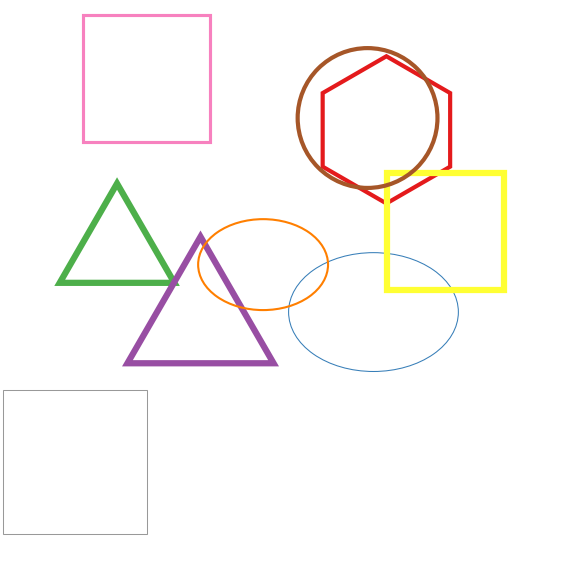[{"shape": "hexagon", "thickness": 2, "radius": 0.64, "center": [0.669, 0.774]}, {"shape": "oval", "thickness": 0.5, "radius": 0.73, "center": [0.647, 0.459]}, {"shape": "triangle", "thickness": 3, "radius": 0.57, "center": [0.203, 0.567]}, {"shape": "triangle", "thickness": 3, "radius": 0.73, "center": [0.347, 0.443]}, {"shape": "oval", "thickness": 1, "radius": 0.56, "center": [0.456, 0.541]}, {"shape": "square", "thickness": 3, "radius": 0.51, "center": [0.771, 0.598]}, {"shape": "circle", "thickness": 2, "radius": 0.61, "center": [0.636, 0.795]}, {"shape": "square", "thickness": 1.5, "radius": 0.55, "center": [0.254, 0.863]}, {"shape": "square", "thickness": 0.5, "radius": 0.62, "center": [0.13, 0.2]}]